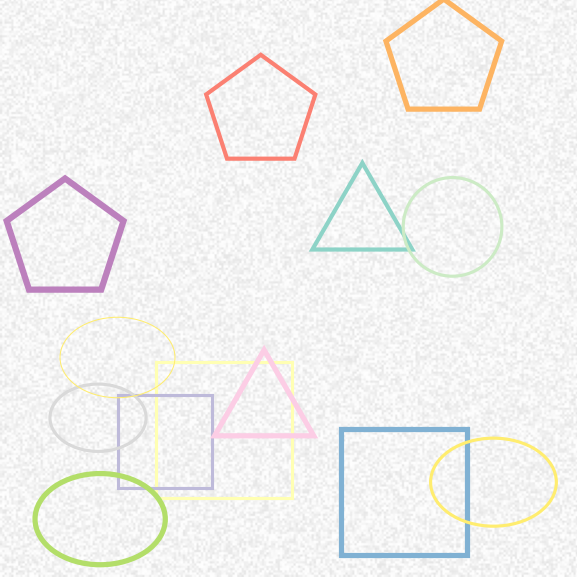[{"shape": "triangle", "thickness": 2, "radius": 0.5, "center": [0.627, 0.617]}, {"shape": "square", "thickness": 1.5, "radius": 0.59, "center": [0.389, 0.255]}, {"shape": "square", "thickness": 1.5, "radius": 0.41, "center": [0.285, 0.235]}, {"shape": "pentagon", "thickness": 2, "radius": 0.5, "center": [0.452, 0.805]}, {"shape": "square", "thickness": 2.5, "radius": 0.55, "center": [0.7, 0.148]}, {"shape": "pentagon", "thickness": 2.5, "radius": 0.53, "center": [0.768, 0.895]}, {"shape": "oval", "thickness": 2.5, "radius": 0.56, "center": [0.173, 0.1]}, {"shape": "triangle", "thickness": 2.5, "radius": 0.5, "center": [0.457, 0.294]}, {"shape": "oval", "thickness": 1.5, "radius": 0.42, "center": [0.17, 0.276]}, {"shape": "pentagon", "thickness": 3, "radius": 0.53, "center": [0.113, 0.584]}, {"shape": "circle", "thickness": 1.5, "radius": 0.43, "center": [0.784, 0.606]}, {"shape": "oval", "thickness": 1.5, "radius": 0.54, "center": [0.854, 0.164]}, {"shape": "oval", "thickness": 0.5, "radius": 0.5, "center": [0.203, 0.38]}]